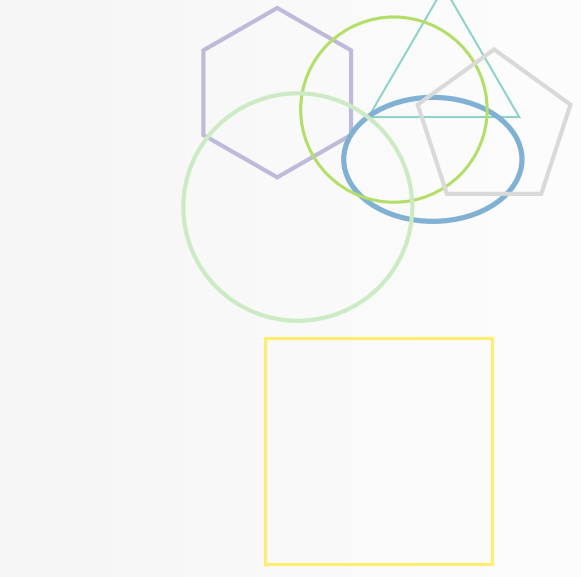[{"shape": "triangle", "thickness": 1, "radius": 0.75, "center": [0.764, 0.871]}, {"shape": "hexagon", "thickness": 2, "radius": 0.73, "center": [0.477, 0.839]}, {"shape": "oval", "thickness": 2.5, "radius": 0.77, "center": [0.745, 0.723]}, {"shape": "circle", "thickness": 1.5, "radius": 0.8, "center": [0.678, 0.809]}, {"shape": "pentagon", "thickness": 2, "radius": 0.69, "center": [0.85, 0.775]}, {"shape": "circle", "thickness": 2, "radius": 0.98, "center": [0.512, 0.641]}, {"shape": "square", "thickness": 1.5, "radius": 0.98, "center": [0.651, 0.219]}]